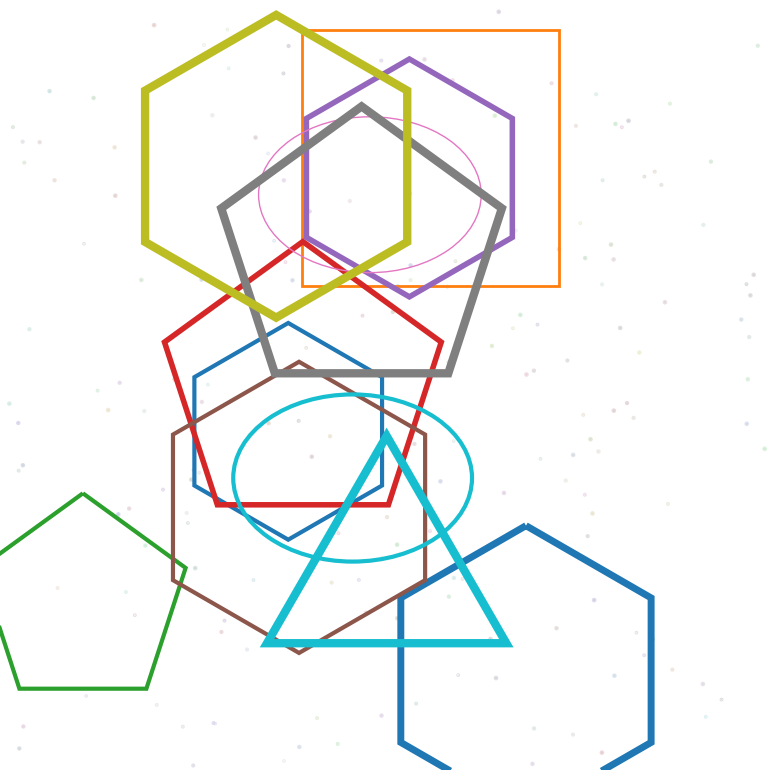[{"shape": "hexagon", "thickness": 1.5, "radius": 0.7, "center": [0.374, 0.44]}, {"shape": "hexagon", "thickness": 2.5, "radius": 0.94, "center": [0.683, 0.13]}, {"shape": "square", "thickness": 1, "radius": 0.83, "center": [0.559, 0.795]}, {"shape": "pentagon", "thickness": 1.5, "radius": 0.7, "center": [0.108, 0.219]}, {"shape": "pentagon", "thickness": 2, "radius": 0.94, "center": [0.393, 0.497]}, {"shape": "hexagon", "thickness": 2, "radius": 0.77, "center": [0.532, 0.769]}, {"shape": "hexagon", "thickness": 1.5, "radius": 0.95, "center": [0.388, 0.341]}, {"shape": "oval", "thickness": 0.5, "radius": 0.72, "center": [0.48, 0.747]}, {"shape": "pentagon", "thickness": 3, "radius": 0.96, "center": [0.47, 0.67]}, {"shape": "hexagon", "thickness": 3, "radius": 0.98, "center": [0.359, 0.784]}, {"shape": "triangle", "thickness": 3, "radius": 0.9, "center": [0.502, 0.254]}, {"shape": "oval", "thickness": 1.5, "radius": 0.78, "center": [0.458, 0.379]}]